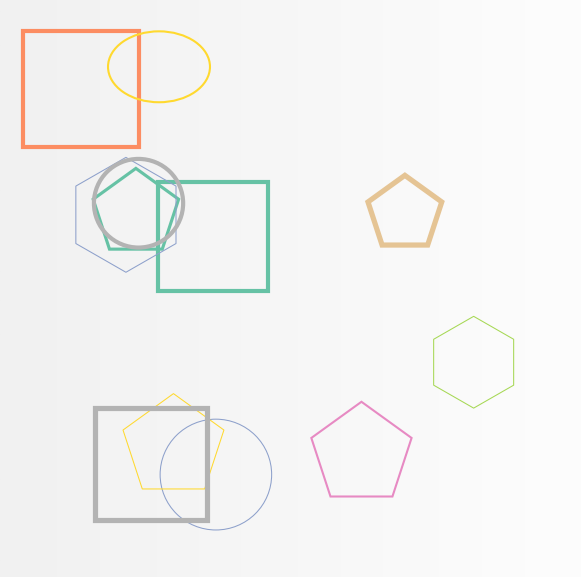[{"shape": "pentagon", "thickness": 1.5, "radius": 0.39, "center": [0.234, 0.63]}, {"shape": "square", "thickness": 2, "radius": 0.47, "center": [0.367, 0.59]}, {"shape": "square", "thickness": 2, "radius": 0.5, "center": [0.139, 0.845]}, {"shape": "circle", "thickness": 0.5, "radius": 0.48, "center": [0.371, 0.177]}, {"shape": "hexagon", "thickness": 0.5, "radius": 0.5, "center": [0.217, 0.627]}, {"shape": "pentagon", "thickness": 1, "radius": 0.45, "center": [0.622, 0.213]}, {"shape": "hexagon", "thickness": 0.5, "radius": 0.4, "center": [0.815, 0.372]}, {"shape": "pentagon", "thickness": 0.5, "radius": 0.46, "center": [0.298, 0.226]}, {"shape": "oval", "thickness": 1, "radius": 0.44, "center": [0.274, 0.883]}, {"shape": "pentagon", "thickness": 2.5, "radius": 0.33, "center": [0.697, 0.629]}, {"shape": "square", "thickness": 2.5, "radius": 0.48, "center": [0.259, 0.195]}, {"shape": "circle", "thickness": 2, "radius": 0.38, "center": [0.238, 0.647]}]